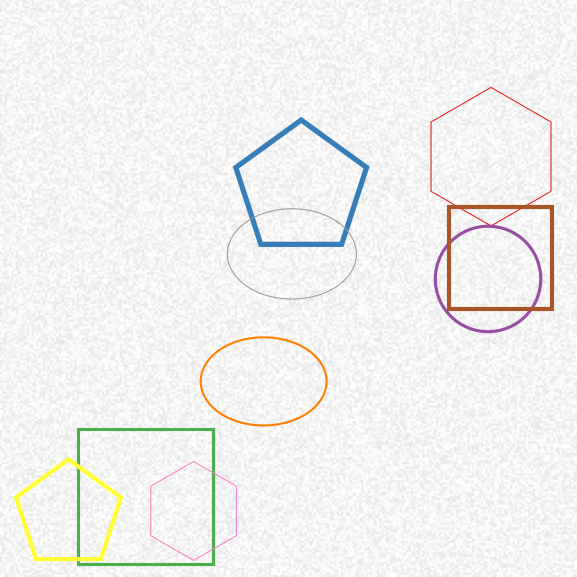[{"shape": "hexagon", "thickness": 0.5, "radius": 0.6, "center": [0.85, 0.728]}, {"shape": "pentagon", "thickness": 2.5, "radius": 0.6, "center": [0.522, 0.672]}, {"shape": "square", "thickness": 1.5, "radius": 0.58, "center": [0.253, 0.139]}, {"shape": "circle", "thickness": 1.5, "radius": 0.46, "center": [0.845, 0.516]}, {"shape": "oval", "thickness": 1, "radius": 0.55, "center": [0.457, 0.339]}, {"shape": "pentagon", "thickness": 2, "radius": 0.48, "center": [0.119, 0.108]}, {"shape": "square", "thickness": 2, "radius": 0.44, "center": [0.867, 0.553]}, {"shape": "hexagon", "thickness": 0.5, "radius": 0.43, "center": [0.335, 0.114]}, {"shape": "oval", "thickness": 0.5, "radius": 0.56, "center": [0.505, 0.559]}]